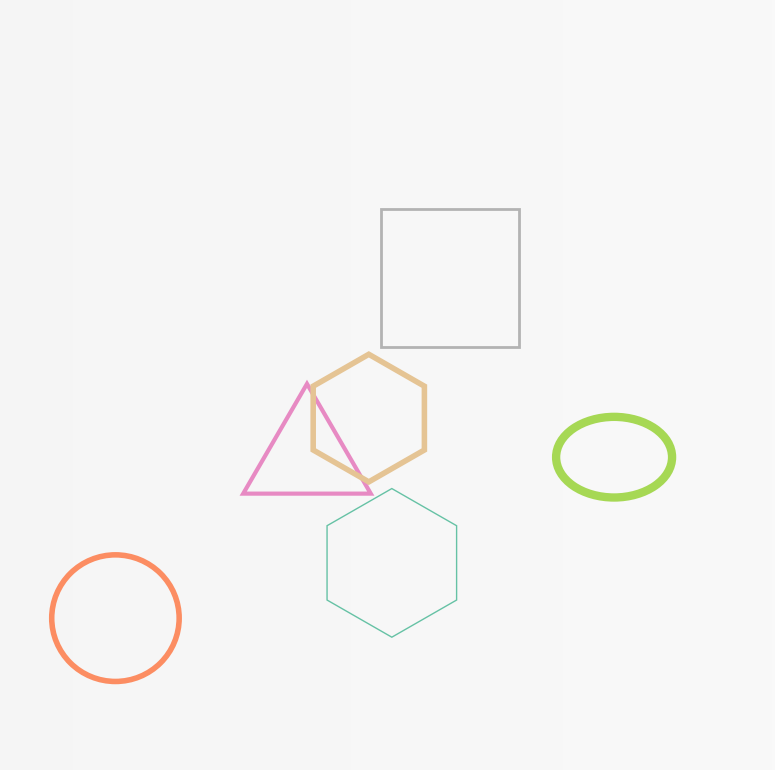[{"shape": "hexagon", "thickness": 0.5, "radius": 0.48, "center": [0.506, 0.269]}, {"shape": "circle", "thickness": 2, "radius": 0.41, "center": [0.149, 0.197]}, {"shape": "triangle", "thickness": 1.5, "radius": 0.48, "center": [0.396, 0.406]}, {"shape": "oval", "thickness": 3, "radius": 0.37, "center": [0.792, 0.406]}, {"shape": "hexagon", "thickness": 2, "radius": 0.41, "center": [0.476, 0.457]}, {"shape": "square", "thickness": 1, "radius": 0.45, "center": [0.581, 0.639]}]